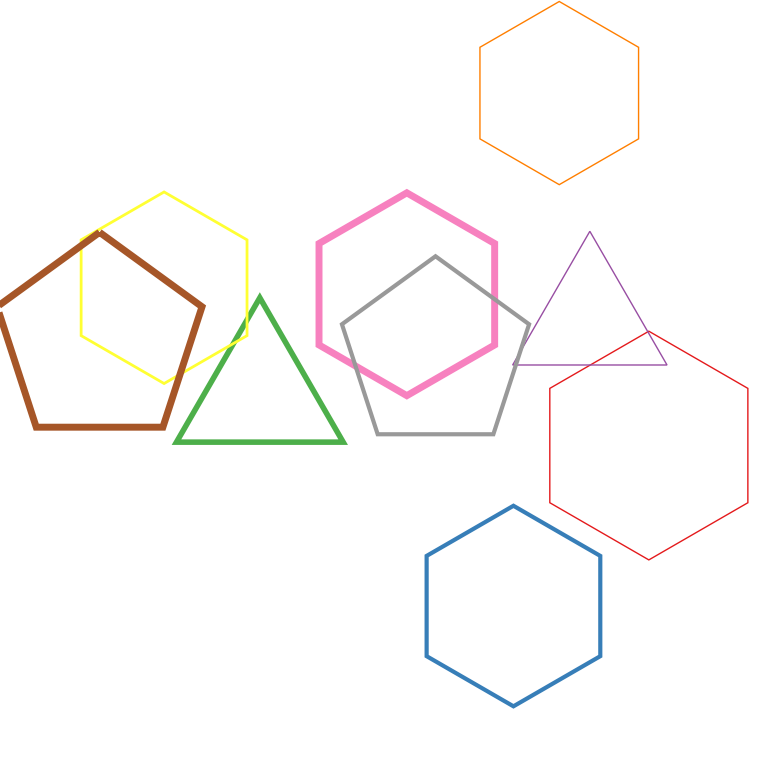[{"shape": "hexagon", "thickness": 0.5, "radius": 0.74, "center": [0.843, 0.421]}, {"shape": "hexagon", "thickness": 1.5, "radius": 0.65, "center": [0.667, 0.213]}, {"shape": "triangle", "thickness": 2, "radius": 0.62, "center": [0.337, 0.488]}, {"shape": "triangle", "thickness": 0.5, "radius": 0.58, "center": [0.766, 0.584]}, {"shape": "hexagon", "thickness": 0.5, "radius": 0.59, "center": [0.726, 0.879]}, {"shape": "hexagon", "thickness": 1, "radius": 0.62, "center": [0.213, 0.626]}, {"shape": "pentagon", "thickness": 2.5, "radius": 0.7, "center": [0.129, 0.558]}, {"shape": "hexagon", "thickness": 2.5, "radius": 0.66, "center": [0.528, 0.618]}, {"shape": "pentagon", "thickness": 1.5, "radius": 0.64, "center": [0.566, 0.539]}]